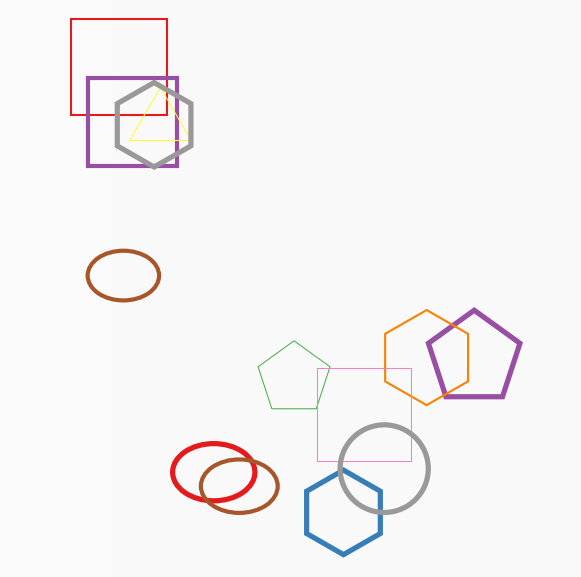[{"shape": "oval", "thickness": 2.5, "radius": 0.35, "center": [0.368, 0.181]}, {"shape": "square", "thickness": 1, "radius": 0.42, "center": [0.205, 0.882]}, {"shape": "hexagon", "thickness": 2.5, "radius": 0.37, "center": [0.591, 0.112]}, {"shape": "pentagon", "thickness": 0.5, "radius": 0.33, "center": [0.506, 0.344]}, {"shape": "pentagon", "thickness": 2.5, "radius": 0.41, "center": [0.816, 0.379]}, {"shape": "square", "thickness": 2, "radius": 0.38, "center": [0.229, 0.788]}, {"shape": "hexagon", "thickness": 1, "radius": 0.41, "center": [0.734, 0.38]}, {"shape": "triangle", "thickness": 0.5, "radius": 0.31, "center": [0.276, 0.786]}, {"shape": "oval", "thickness": 2, "radius": 0.33, "center": [0.412, 0.157]}, {"shape": "oval", "thickness": 2, "radius": 0.31, "center": [0.212, 0.522]}, {"shape": "square", "thickness": 0.5, "radius": 0.4, "center": [0.626, 0.282]}, {"shape": "circle", "thickness": 2.5, "radius": 0.38, "center": [0.661, 0.188]}, {"shape": "hexagon", "thickness": 2.5, "radius": 0.37, "center": [0.265, 0.783]}]